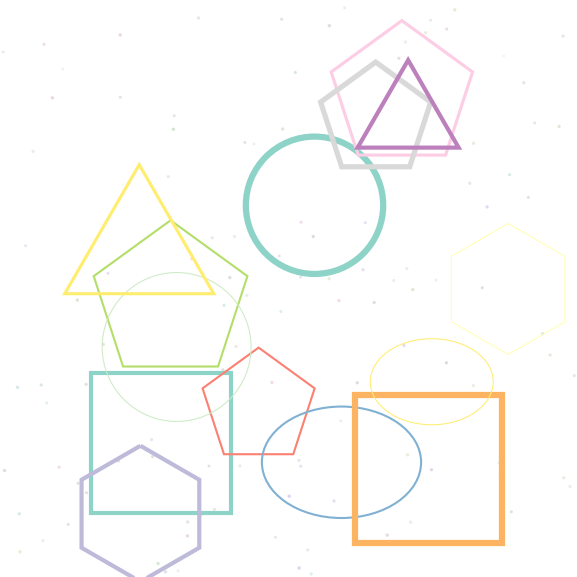[{"shape": "circle", "thickness": 3, "radius": 0.59, "center": [0.545, 0.644]}, {"shape": "square", "thickness": 2, "radius": 0.6, "center": [0.279, 0.232]}, {"shape": "hexagon", "thickness": 0.5, "radius": 0.57, "center": [0.88, 0.499]}, {"shape": "hexagon", "thickness": 2, "radius": 0.59, "center": [0.243, 0.11]}, {"shape": "pentagon", "thickness": 1, "radius": 0.51, "center": [0.448, 0.295]}, {"shape": "oval", "thickness": 1, "radius": 0.69, "center": [0.591, 0.199]}, {"shape": "square", "thickness": 3, "radius": 0.64, "center": [0.741, 0.187]}, {"shape": "pentagon", "thickness": 1, "radius": 0.7, "center": [0.295, 0.478]}, {"shape": "pentagon", "thickness": 1.5, "radius": 0.64, "center": [0.696, 0.835]}, {"shape": "pentagon", "thickness": 2.5, "radius": 0.5, "center": [0.651, 0.791]}, {"shape": "triangle", "thickness": 2, "radius": 0.5, "center": [0.707, 0.794]}, {"shape": "circle", "thickness": 0.5, "radius": 0.64, "center": [0.306, 0.398]}, {"shape": "oval", "thickness": 0.5, "radius": 0.53, "center": [0.748, 0.338]}, {"shape": "triangle", "thickness": 1.5, "radius": 0.74, "center": [0.241, 0.565]}]